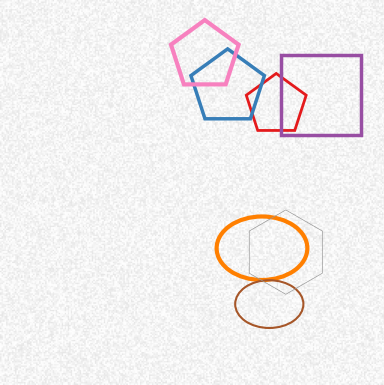[{"shape": "pentagon", "thickness": 2, "radius": 0.41, "center": [0.718, 0.727]}, {"shape": "pentagon", "thickness": 2.5, "radius": 0.5, "center": [0.591, 0.773]}, {"shape": "square", "thickness": 2.5, "radius": 0.52, "center": [0.835, 0.752]}, {"shape": "oval", "thickness": 3, "radius": 0.59, "center": [0.68, 0.355]}, {"shape": "oval", "thickness": 1.5, "radius": 0.44, "center": [0.699, 0.21]}, {"shape": "pentagon", "thickness": 3, "radius": 0.46, "center": [0.532, 0.856]}, {"shape": "hexagon", "thickness": 0.5, "radius": 0.55, "center": [0.742, 0.345]}]